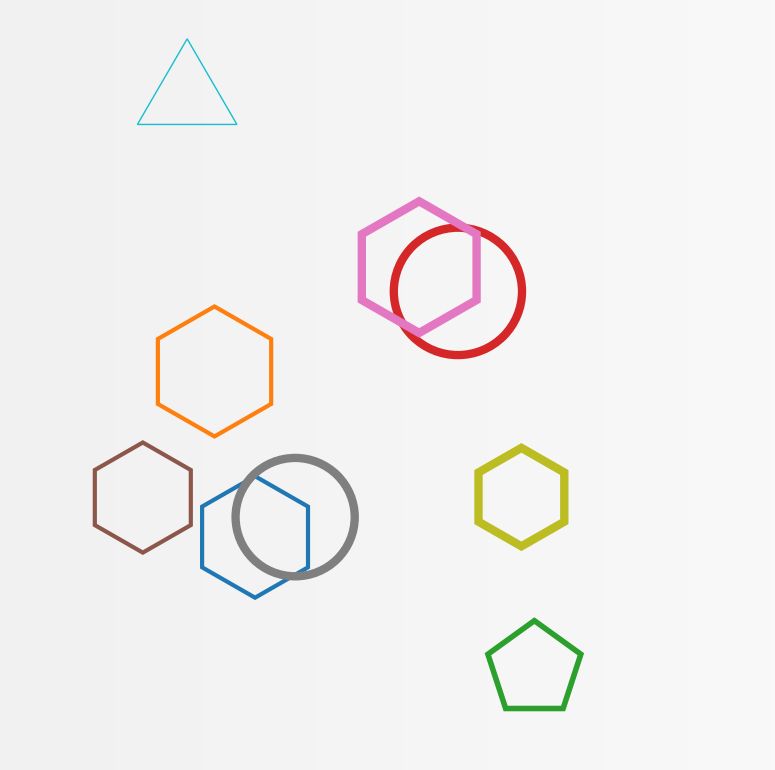[{"shape": "hexagon", "thickness": 1.5, "radius": 0.39, "center": [0.329, 0.303]}, {"shape": "hexagon", "thickness": 1.5, "radius": 0.42, "center": [0.277, 0.518]}, {"shape": "pentagon", "thickness": 2, "radius": 0.32, "center": [0.69, 0.131]}, {"shape": "circle", "thickness": 3, "radius": 0.41, "center": [0.591, 0.622]}, {"shape": "hexagon", "thickness": 1.5, "radius": 0.36, "center": [0.184, 0.354]}, {"shape": "hexagon", "thickness": 3, "radius": 0.43, "center": [0.541, 0.653]}, {"shape": "circle", "thickness": 3, "radius": 0.38, "center": [0.381, 0.328]}, {"shape": "hexagon", "thickness": 3, "radius": 0.32, "center": [0.673, 0.354]}, {"shape": "triangle", "thickness": 0.5, "radius": 0.37, "center": [0.242, 0.875]}]